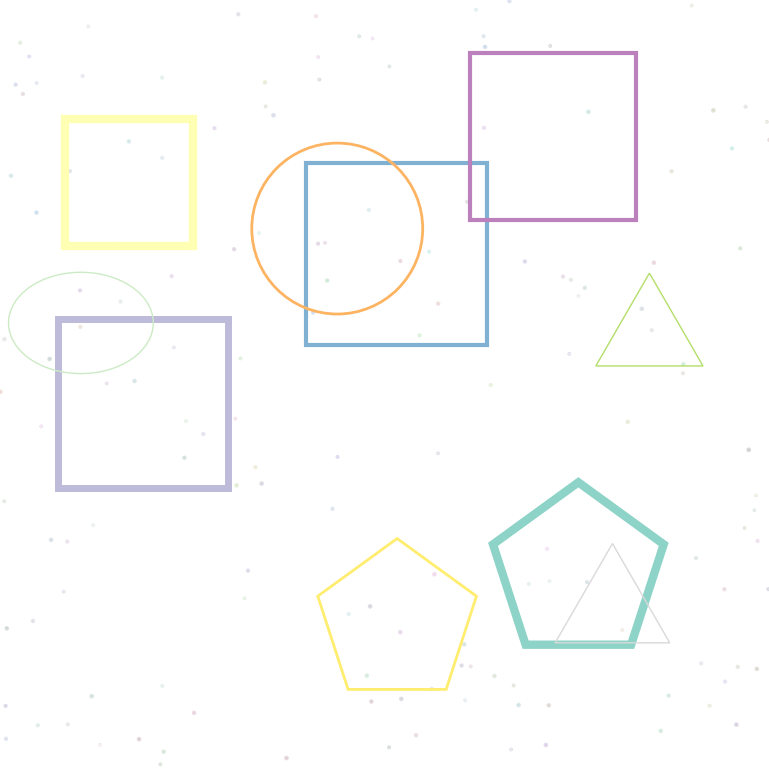[{"shape": "pentagon", "thickness": 3, "radius": 0.58, "center": [0.751, 0.257]}, {"shape": "square", "thickness": 3, "radius": 0.41, "center": [0.167, 0.763]}, {"shape": "square", "thickness": 2.5, "radius": 0.55, "center": [0.186, 0.476]}, {"shape": "square", "thickness": 1.5, "radius": 0.59, "center": [0.515, 0.67]}, {"shape": "circle", "thickness": 1, "radius": 0.56, "center": [0.438, 0.703]}, {"shape": "triangle", "thickness": 0.5, "radius": 0.4, "center": [0.843, 0.565]}, {"shape": "triangle", "thickness": 0.5, "radius": 0.43, "center": [0.795, 0.208]}, {"shape": "square", "thickness": 1.5, "radius": 0.54, "center": [0.718, 0.823]}, {"shape": "oval", "thickness": 0.5, "radius": 0.47, "center": [0.105, 0.581]}, {"shape": "pentagon", "thickness": 1, "radius": 0.54, "center": [0.516, 0.192]}]